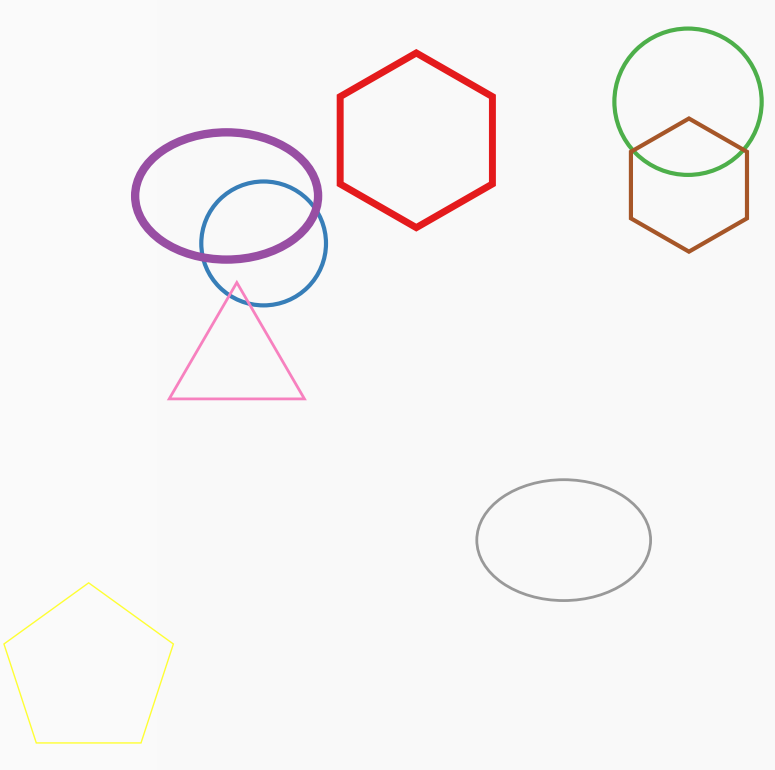[{"shape": "hexagon", "thickness": 2.5, "radius": 0.57, "center": [0.537, 0.818]}, {"shape": "circle", "thickness": 1.5, "radius": 0.4, "center": [0.34, 0.684]}, {"shape": "circle", "thickness": 1.5, "radius": 0.48, "center": [0.888, 0.868]}, {"shape": "oval", "thickness": 3, "radius": 0.59, "center": [0.292, 0.746]}, {"shape": "pentagon", "thickness": 0.5, "radius": 0.57, "center": [0.114, 0.128]}, {"shape": "hexagon", "thickness": 1.5, "radius": 0.43, "center": [0.889, 0.76]}, {"shape": "triangle", "thickness": 1, "radius": 0.5, "center": [0.306, 0.532]}, {"shape": "oval", "thickness": 1, "radius": 0.56, "center": [0.727, 0.299]}]